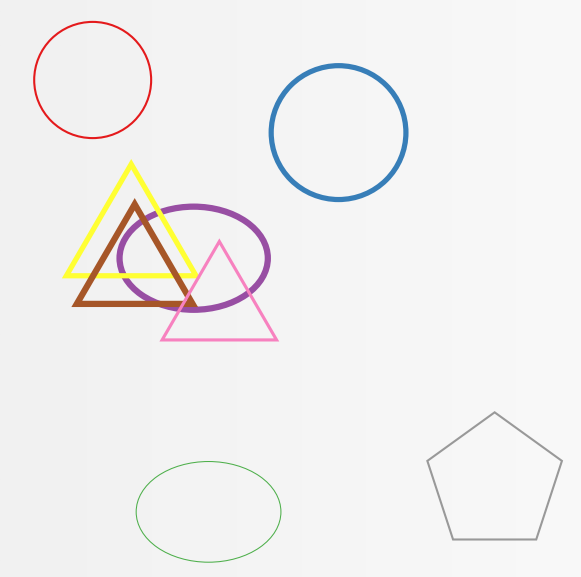[{"shape": "circle", "thickness": 1, "radius": 0.5, "center": [0.159, 0.861]}, {"shape": "circle", "thickness": 2.5, "radius": 0.58, "center": [0.582, 0.77]}, {"shape": "oval", "thickness": 0.5, "radius": 0.62, "center": [0.359, 0.113]}, {"shape": "oval", "thickness": 3, "radius": 0.64, "center": [0.333, 0.552]}, {"shape": "triangle", "thickness": 2.5, "radius": 0.64, "center": [0.226, 0.586]}, {"shape": "triangle", "thickness": 3, "radius": 0.58, "center": [0.232, 0.53]}, {"shape": "triangle", "thickness": 1.5, "radius": 0.57, "center": [0.377, 0.467]}, {"shape": "pentagon", "thickness": 1, "radius": 0.61, "center": [0.851, 0.163]}]